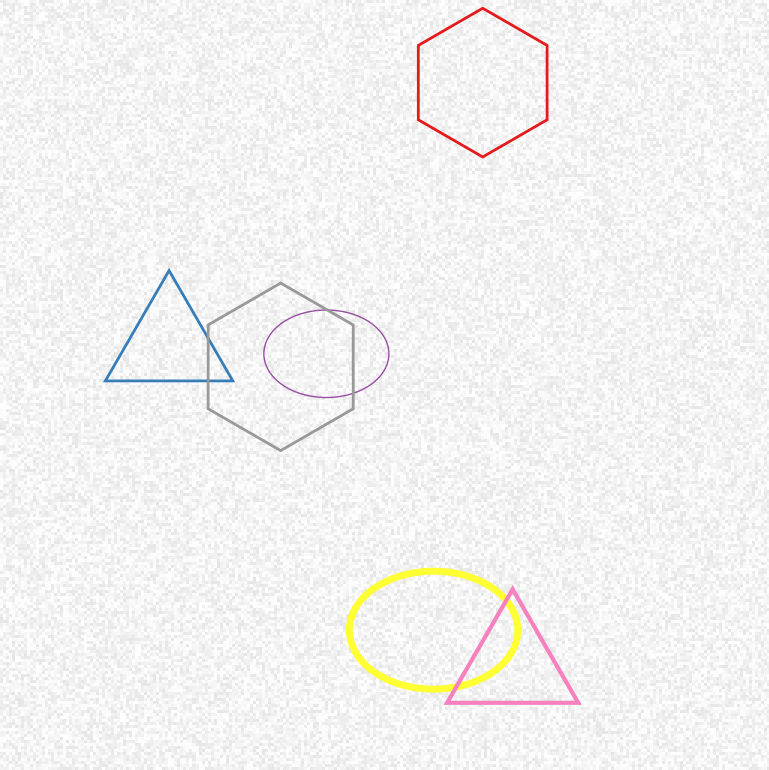[{"shape": "hexagon", "thickness": 1, "radius": 0.48, "center": [0.627, 0.893]}, {"shape": "triangle", "thickness": 1, "radius": 0.48, "center": [0.22, 0.553]}, {"shape": "oval", "thickness": 0.5, "radius": 0.41, "center": [0.424, 0.541]}, {"shape": "oval", "thickness": 2.5, "radius": 0.55, "center": [0.563, 0.182]}, {"shape": "triangle", "thickness": 1.5, "radius": 0.49, "center": [0.666, 0.136]}, {"shape": "hexagon", "thickness": 1, "radius": 0.54, "center": [0.365, 0.524]}]